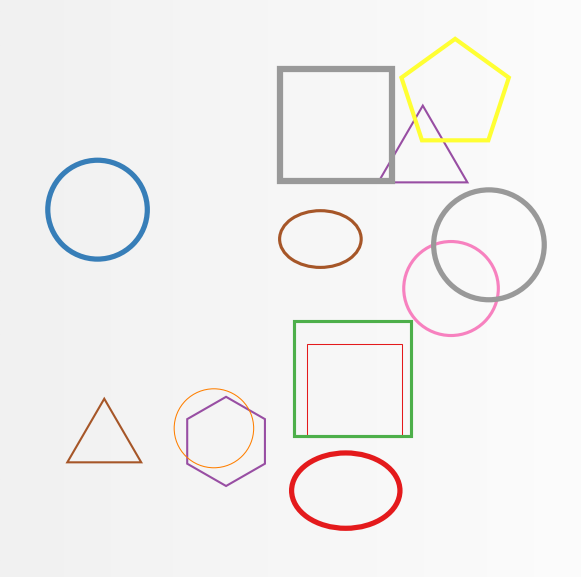[{"shape": "square", "thickness": 0.5, "radius": 0.41, "center": [0.61, 0.323]}, {"shape": "oval", "thickness": 2.5, "radius": 0.47, "center": [0.595, 0.15]}, {"shape": "circle", "thickness": 2.5, "radius": 0.43, "center": [0.168, 0.636]}, {"shape": "square", "thickness": 1.5, "radius": 0.5, "center": [0.606, 0.344]}, {"shape": "hexagon", "thickness": 1, "radius": 0.39, "center": [0.389, 0.235]}, {"shape": "triangle", "thickness": 1, "radius": 0.44, "center": [0.727, 0.728]}, {"shape": "circle", "thickness": 0.5, "radius": 0.34, "center": [0.368, 0.258]}, {"shape": "pentagon", "thickness": 2, "radius": 0.49, "center": [0.783, 0.835]}, {"shape": "oval", "thickness": 1.5, "radius": 0.35, "center": [0.551, 0.585]}, {"shape": "triangle", "thickness": 1, "radius": 0.37, "center": [0.179, 0.235]}, {"shape": "circle", "thickness": 1.5, "radius": 0.41, "center": [0.776, 0.5]}, {"shape": "square", "thickness": 3, "radius": 0.48, "center": [0.578, 0.782]}, {"shape": "circle", "thickness": 2.5, "radius": 0.48, "center": [0.841, 0.575]}]